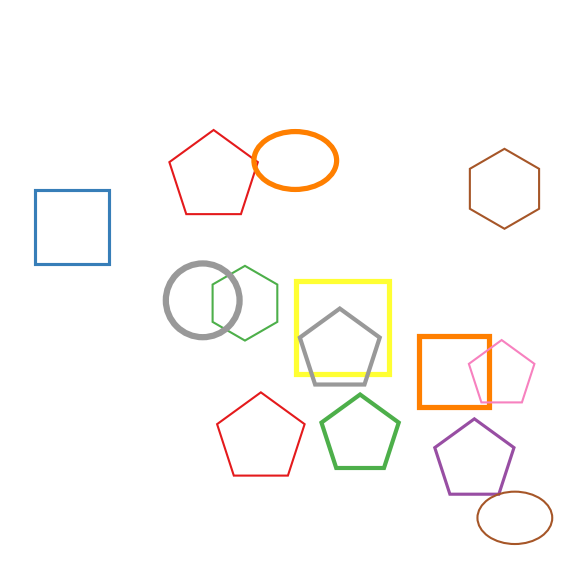[{"shape": "pentagon", "thickness": 1, "radius": 0.4, "center": [0.452, 0.24]}, {"shape": "pentagon", "thickness": 1, "radius": 0.4, "center": [0.37, 0.694]}, {"shape": "square", "thickness": 1.5, "radius": 0.32, "center": [0.125, 0.606]}, {"shape": "pentagon", "thickness": 2, "radius": 0.35, "center": [0.624, 0.246]}, {"shape": "hexagon", "thickness": 1, "radius": 0.32, "center": [0.424, 0.474]}, {"shape": "pentagon", "thickness": 1.5, "radius": 0.36, "center": [0.821, 0.202]}, {"shape": "square", "thickness": 2.5, "radius": 0.31, "center": [0.786, 0.356]}, {"shape": "oval", "thickness": 2.5, "radius": 0.36, "center": [0.511, 0.721]}, {"shape": "square", "thickness": 2.5, "radius": 0.4, "center": [0.593, 0.432]}, {"shape": "oval", "thickness": 1, "radius": 0.32, "center": [0.892, 0.102]}, {"shape": "hexagon", "thickness": 1, "radius": 0.35, "center": [0.874, 0.672]}, {"shape": "pentagon", "thickness": 1, "radius": 0.3, "center": [0.869, 0.351]}, {"shape": "pentagon", "thickness": 2, "radius": 0.36, "center": [0.588, 0.392]}, {"shape": "circle", "thickness": 3, "radius": 0.32, "center": [0.351, 0.479]}]